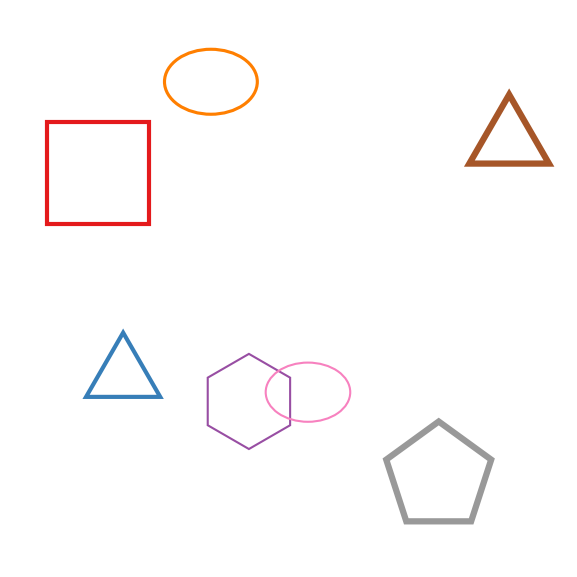[{"shape": "square", "thickness": 2, "radius": 0.44, "center": [0.17, 0.699]}, {"shape": "triangle", "thickness": 2, "radius": 0.37, "center": [0.213, 0.349]}, {"shape": "hexagon", "thickness": 1, "radius": 0.41, "center": [0.431, 0.304]}, {"shape": "oval", "thickness": 1.5, "radius": 0.4, "center": [0.365, 0.858]}, {"shape": "triangle", "thickness": 3, "radius": 0.4, "center": [0.882, 0.756]}, {"shape": "oval", "thickness": 1, "radius": 0.37, "center": [0.533, 0.32]}, {"shape": "pentagon", "thickness": 3, "radius": 0.48, "center": [0.76, 0.174]}]